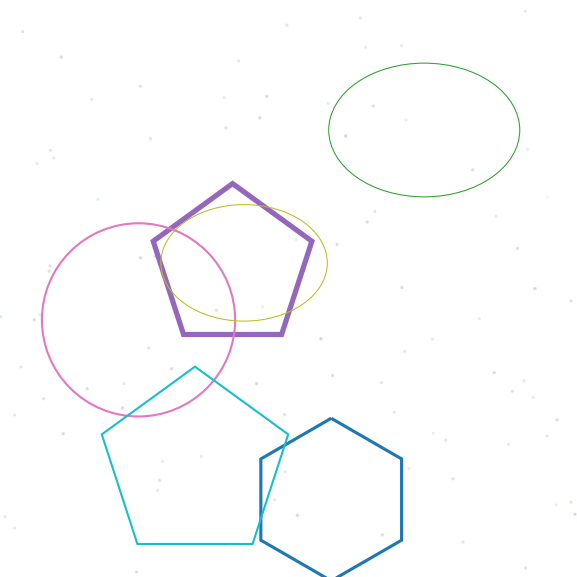[{"shape": "hexagon", "thickness": 1.5, "radius": 0.7, "center": [0.574, 0.134]}, {"shape": "oval", "thickness": 0.5, "radius": 0.83, "center": [0.735, 0.774]}, {"shape": "pentagon", "thickness": 2.5, "radius": 0.72, "center": [0.403, 0.537]}, {"shape": "circle", "thickness": 1, "radius": 0.84, "center": [0.24, 0.445]}, {"shape": "oval", "thickness": 0.5, "radius": 0.72, "center": [0.423, 0.544]}, {"shape": "pentagon", "thickness": 1, "radius": 0.85, "center": [0.338, 0.195]}]